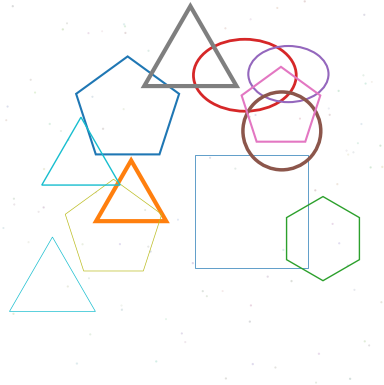[{"shape": "pentagon", "thickness": 1.5, "radius": 0.7, "center": [0.332, 0.713]}, {"shape": "square", "thickness": 0.5, "radius": 0.73, "center": [0.654, 0.45]}, {"shape": "triangle", "thickness": 3, "radius": 0.53, "center": [0.341, 0.478]}, {"shape": "hexagon", "thickness": 1, "radius": 0.55, "center": [0.839, 0.38]}, {"shape": "oval", "thickness": 2, "radius": 0.67, "center": [0.636, 0.805]}, {"shape": "oval", "thickness": 1.5, "radius": 0.52, "center": [0.749, 0.808]}, {"shape": "circle", "thickness": 2.5, "radius": 0.51, "center": [0.732, 0.66]}, {"shape": "pentagon", "thickness": 1.5, "radius": 0.54, "center": [0.73, 0.719]}, {"shape": "triangle", "thickness": 3, "radius": 0.69, "center": [0.495, 0.846]}, {"shape": "pentagon", "thickness": 0.5, "radius": 0.66, "center": [0.295, 0.403]}, {"shape": "triangle", "thickness": 0.5, "radius": 0.64, "center": [0.136, 0.255]}, {"shape": "triangle", "thickness": 1, "radius": 0.59, "center": [0.21, 0.578]}]